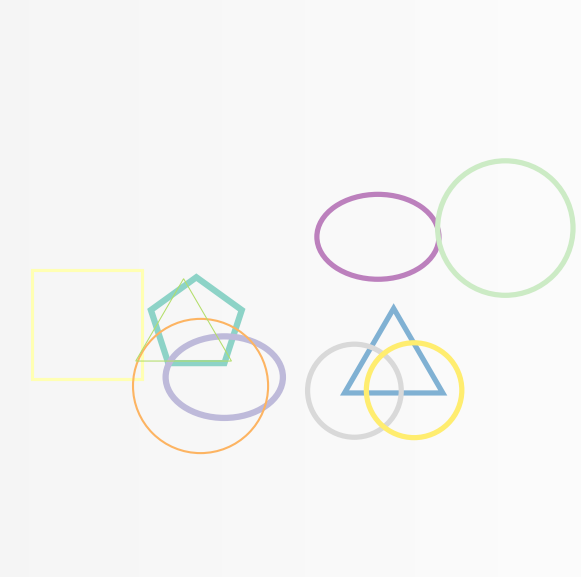[{"shape": "pentagon", "thickness": 3, "radius": 0.41, "center": [0.338, 0.437]}, {"shape": "square", "thickness": 1.5, "radius": 0.47, "center": [0.15, 0.437]}, {"shape": "oval", "thickness": 3, "radius": 0.5, "center": [0.386, 0.346]}, {"shape": "triangle", "thickness": 2.5, "radius": 0.49, "center": [0.677, 0.367]}, {"shape": "circle", "thickness": 1, "radius": 0.58, "center": [0.345, 0.331]}, {"shape": "triangle", "thickness": 0.5, "radius": 0.48, "center": [0.316, 0.421]}, {"shape": "circle", "thickness": 2.5, "radius": 0.4, "center": [0.61, 0.323]}, {"shape": "oval", "thickness": 2.5, "radius": 0.53, "center": [0.65, 0.589]}, {"shape": "circle", "thickness": 2.5, "radius": 0.58, "center": [0.869, 0.604]}, {"shape": "circle", "thickness": 2.5, "radius": 0.41, "center": [0.712, 0.323]}]